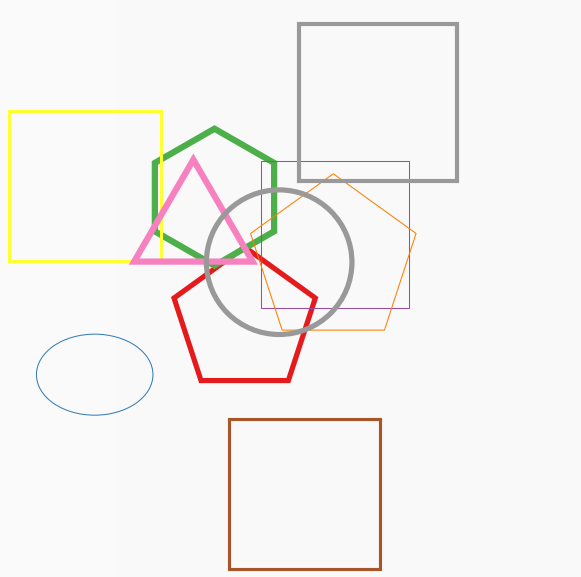[{"shape": "pentagon", "thickness": 2.5, "radius": 0.64, "center": [0.421, 0.444]}, {"shape": "oval", "thickness": 0.5, "radius": 0.5, "center": [0.163, 0.35]}, {"shape": "hexagon", "thickness": 3, "radius": 0.59, "center": [0.369, 0.658]}, {"shape": "square", "thickness": 0.5, "radius": 0.64, "center": [0.576, 0.593]}, {"shape": "pentagon", "thickness": 0.5, "radius": 0.75, "center": [0.573, 0.549]}, {"shape": "square", "thickness": 1.5, "radius": 0.65, "center": [0.146, 0.677]}, {"shape": "square", "thickness": 1.5, "radius": 0.65, "center": [0.524, 0.143]}, {"shape": "triangle", "thickness": 3, "radius": 0.59, "center": [0.333, 0.605]}, {"shape": "circle", "thickness": 2.5, "radius": 0.63, "center": [0.48, 0.545]}, {"shape": "square", "thickness": 2, "radius": 0.68, "center": [0.65, 0.821]}]